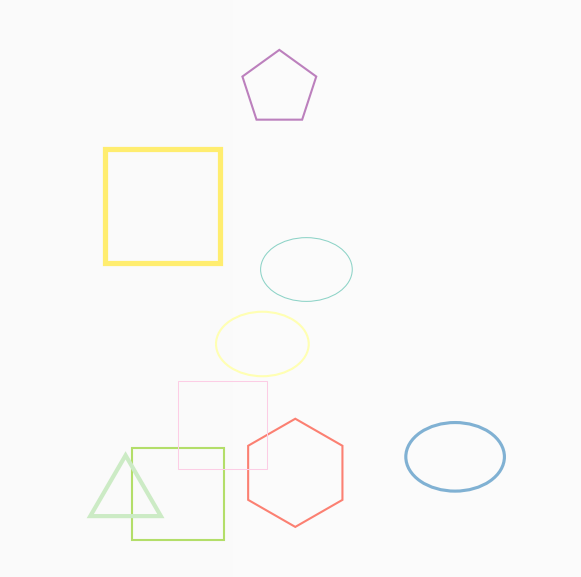[{"shape": "oval", "thickness": 0.5, "radius": 0.39, "center": [0.527, 0.532]}, {"shape": "oval", "thickness": 1, "radius": 0.4, "center": [0.451, 0.403]}, {"shape": "hexagon", "thickness": 1, "radius": 0.47, "center": [0.508, 0.18]}, {"shape": "oval", "thickness": 1.5, "radius": 0.42, "center": [0.783, 0.208]}, {"shape": "square", "thickness": 1, "radius": 0.39, "center": [0.306, 0.144]}, {"shape": "square", "thickness": 0.5, "radius": 0.38, "center": [0.383, 0.263]}, {"shape": "pentagon", "thickness": 1, "radius": 0.33, "center": [0.481, 0.846]}, {"shape": "triangle", "thickness": 2, "radius": 0.35, "center": [0.216, 0.141]}, {"shape": "square", "thickness": 2.5, "radius": 0.49, "center": [0.28, 0.643]}]